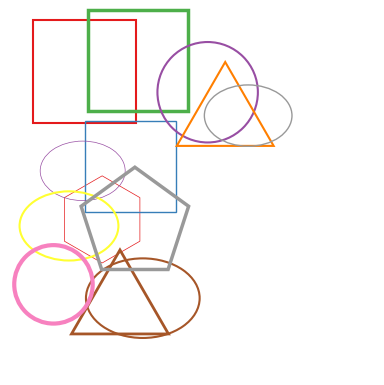[{"shape": "hexagon", "thickness": 0.5, "radius": 0.57, "center": [0.265, 0.43]}, {"shape": "square", "thickness": 1.5, "radius": 0.67, "center": [0.218, 0.814]}, {"shape": "square", "thickness": 1, "radius": 0.59, "center": [0.339, 0.568]}, {"shape": "square", "thickness": 2.5, "radius": 0.65, "center": [0.359, 0.843]}, {"shape": "oval", "thickness": 0.5, "radius": 0.55, "center": [0.215, 0.556]}, {"shape": "circle", "thickness": 1.5, "radius": 0.65, "center": [0.539, 0.76]}, {"shape": "triangle", "thickness": 1.5, "radius": 0.73, "center": [0.585, 0.694]}, {"shape": "oval", "thickness": 1.5, "radius": 0.64, "center": [0.179, 0.413]}, {"shape": "triangle", "thickness": 2, "radius": 0.73, "center": [0.312, 0.205]}, {"shape": "oval", "thickness": 1.5, "radius": 0.74, "center": [0.371, 0.226]}, {"shape": "circle", "thickness": 3, "radius": 0.51, "center": [0.139, 0.261]}, {"shape": "pentagon", "thickness": 2.5, "radius": 0.73, "center": [0.35, 0.419]}, {"shape": "oval", "thickness": 1, "radius": 0.57, "center": [0.645, 0.7]}]